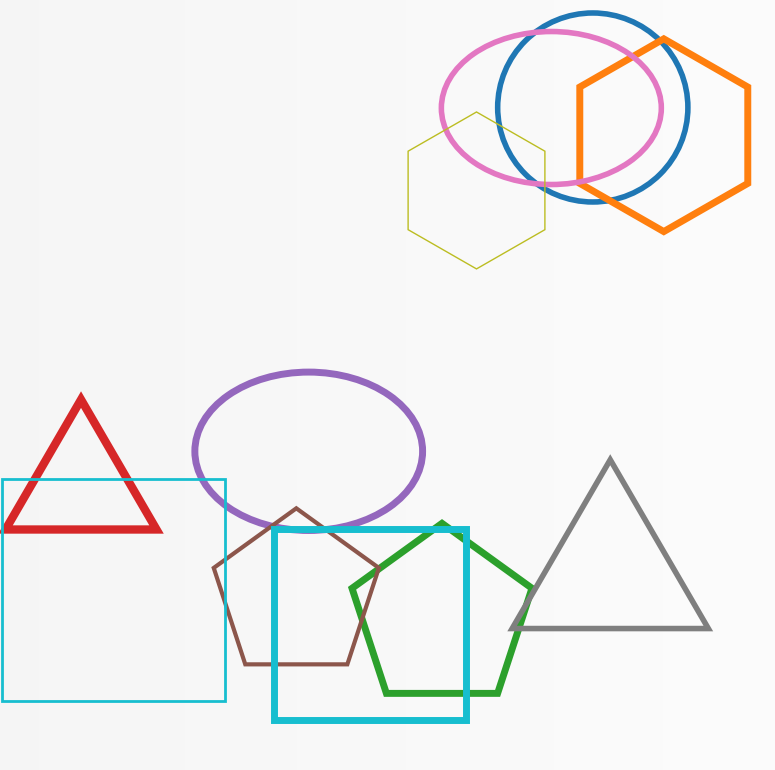[{"shape": "circle", "thickness": 2, "radius": 0.61, "center": [0.765, 0.86]}, {"shape": "hexagon", "thickness": 2.5, "radius": 0.63, "center": [0.857, 0.824]}, {"shape": "pentagon", "thickness": 2.5, "radius": 0.61, "center": [0.57, 0.198]}, {"shape": "triangle", "thickness": 3, "radius": 0.56, "center": [0.105, 0.369]}, {"shape": "oval", "thickness": 2.5, "radius": 0.73, "center": [0.398, 0.414]}, {"shape": "pentagon", "thickness": 1.5, "radius": 0.56, "center": [0.382, 0.228]}, {"shape": "oval", "thickness": 2, "radius": 0.71, "center": [0.711, 0.86]}, {"shape": "triangle", "thickness": 2, "radius": 0.73, "center": [0.787, 0.257]}, {"shape": "hexagon", "thickness": 0.5, "radius": 0.51, "center": [0.615, 0.753]}, {"shape": "square", "thickness": 2.5, "radius": 0.62, "center": [0.477, 0.189]}, {"shape": "square", "thickness": 1, "radius": 0.72, "center": [0.147, 0.234]}]